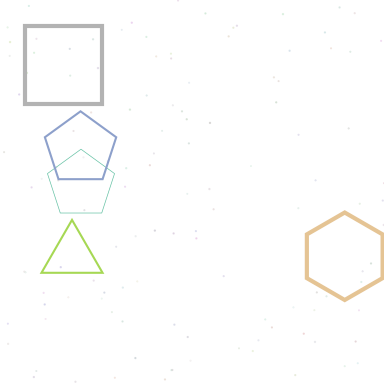[{"shape": "pentagon", "thickness": 0.5, "radius": 0.46, "center": [0.21, 0.521]}, {"shape": "pentagon", "thickness": 1.5, "radius": 0.49, "center": [0.209, 0.613]}, {"shape": "triangle", "thickness": 1.5, "radius": 0.46, "center": [0.187, 0.337]}, {"shape": "hexagon", "thickness": 3, "radius": 0.57, "center": [0.895, 0.334]}, {"shape": "square", "thickness": 3, "radius": 0.5, "center": [0.165, 0.831]}]